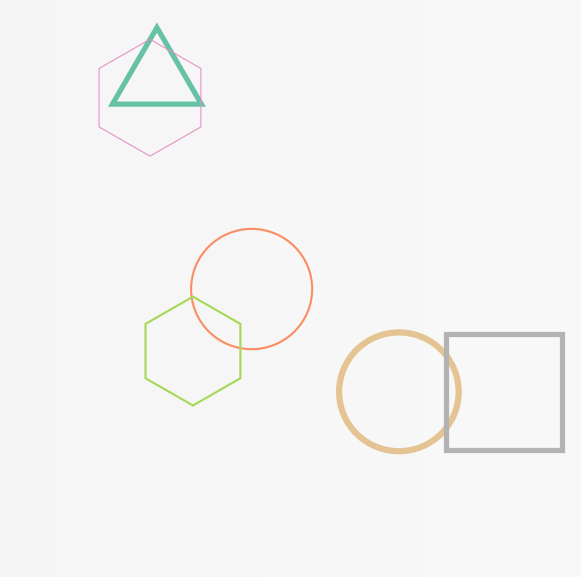[{"shape": "triangle", "thickness": 2.5, "radius": 0.44, "center": [0.27, 0.863]}, {"shape": "circle", "thickness": 1, "radius": 0.52, "center": [0.433, 0.499]}, {"shape": "hexagon", "thickness": 0.5, "radius": 0.51, "center": [0.258, 0.83]}, {"shape": "hexagon", "thickness": 1, "radius": 0.47, "center": [0.332, 0.391]}, {"shape": "circle", "thickness": 3, "radius": 0.51, "center": [0.686, 0.321]}, {"shape": "square", "thickness": 2.5, "radius": 0.5, "center": [0.867, 0.32]}]